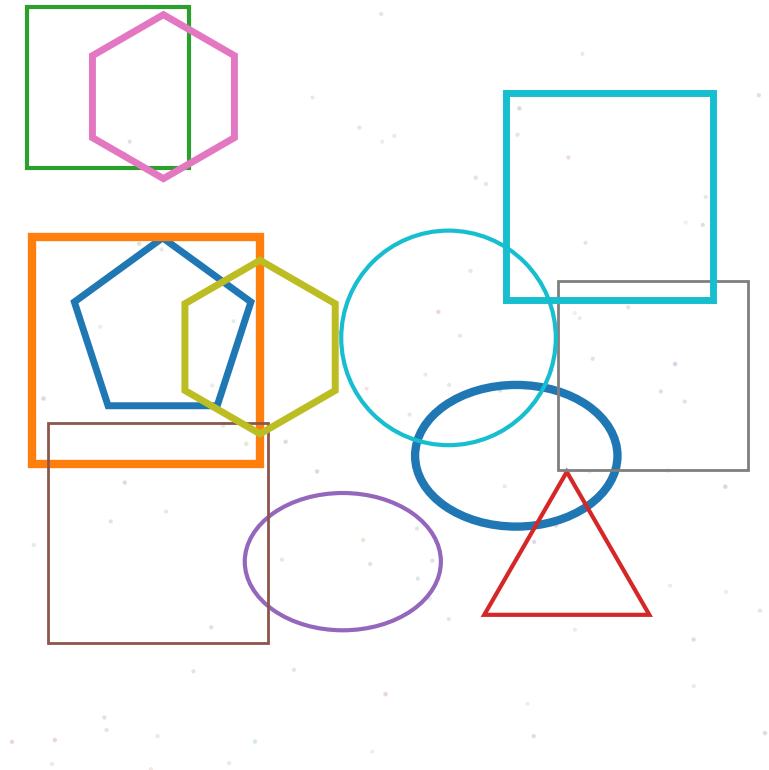[{"shape": "pentagon", "thickness": 2.5, "radius": 0.6, "center": [0.211, 0.571]}, {"shape": "oval", "thickness": 3, "radius": 0.66, "center": [0.671, 0.408]}, {"shape": "square", "thickness": 3, "radius": 0.74, "center": [0.19, 0.545]}, {"shape": "square", "thickness": 1.5, "radius": 0.53, "center": [0.141, 0.886]}, {"shape": "triangle", "thickness": 1.5, "radius": 0.62, "center": [0.736, 0.263]}, {"shape": "oval", "thickness": 1.5, "radius": 0.64, "center": [0.445, 0.271]}, {"shape": "square", "thickness": 1, "radius": 0.72, "center": [0.205, 0.308]}, {"shape": "hexagon", "thickness": 2.5, "radius": 0.53, "center": [0.212, 0.874]}, {"shape": "square", "thickness": 1, "radius": 0.62, "center": [0.848, 0.512]}, {"shape": "hexagon", "thickness": 2.5, "radius": 0.56, "center": [0.338, 0.549]}, {"shape": "circle", "thickness": 1.5, "radius": 0.7, "center": [0.582, 0.561]}, {"shape": "square", "thickness": 2.5, "radius": 0.67, "center": [0.791, 0.745]}]